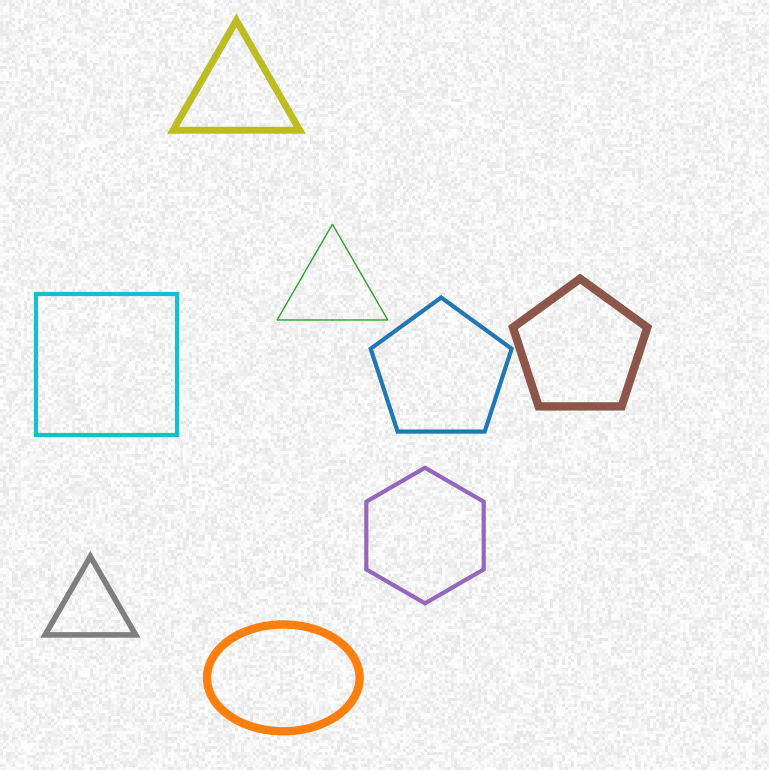[{"shape": "pentagon", "thickness": 1.5, "radius": 0.48, "center": [0.573, 0.517]}, {"shape": "oval", "thickness": 3, "radius": 0.5, "center": [0.368, 0.12]}, {"shape": "triangle", "thickness": 0.5, "radius": 0.41, "center": [0.432, 0.626]}, {"shape": "hexagon", "thickness": 1.5, "radius": 0.44, "center": [0.552, 0.304]}, {"shape": "pentagon", "thickness": 3, "radius": 0.46, "center": [0.753, 0.546]}, {"shape": "triangle", "thickness": 2, "radius": 0.34, "center": [0.117, 0.209]}, {"shape": "triangle", "thickness": 2.5, "radius": 0.48, "center": [0.307, 0.878]}, {"shape": "square", "thickness": 1.5, "radius": 0.46, "center": [0.139, 0.526]}]